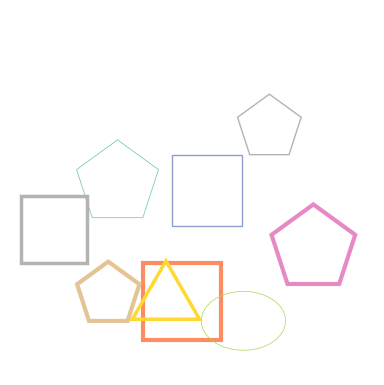[{"shape": "pentagon", "thickness": 0.5, "radius": 0.56, "center": [0.305, 0.525]}, {"shape": "square", "thickness": 3, "radius": 0.5, "center": [0.473, 0.216]}, {"shape": "square", "thickness": 1, "radius": 0.46, "center": [0.538, 0.505]}, {"shape": "pentagon", "thickness": 3, "radius": 0.57, "center": [0.814, 0.355]}, {"shape": "oval", "thickness": 0.5, "radius": 0.55, "center": [0.632, 0.167]}, {"shape": "triangle", "thickness": 2.5, "radius": 0.5, "center": [0.431, 0.221]}, {"shape": "pentagon", "thickness": 3, "radius": 0.43, "center": [0.281, 0.235]}, {"shape": "pentagon", "thickness": 1, "radius": 0.43, "center": [0.7, 0.669]}, {"shape": "square", "thickness": 2.5, "radius": 0.43, "center": [0.141, 0.404]}]